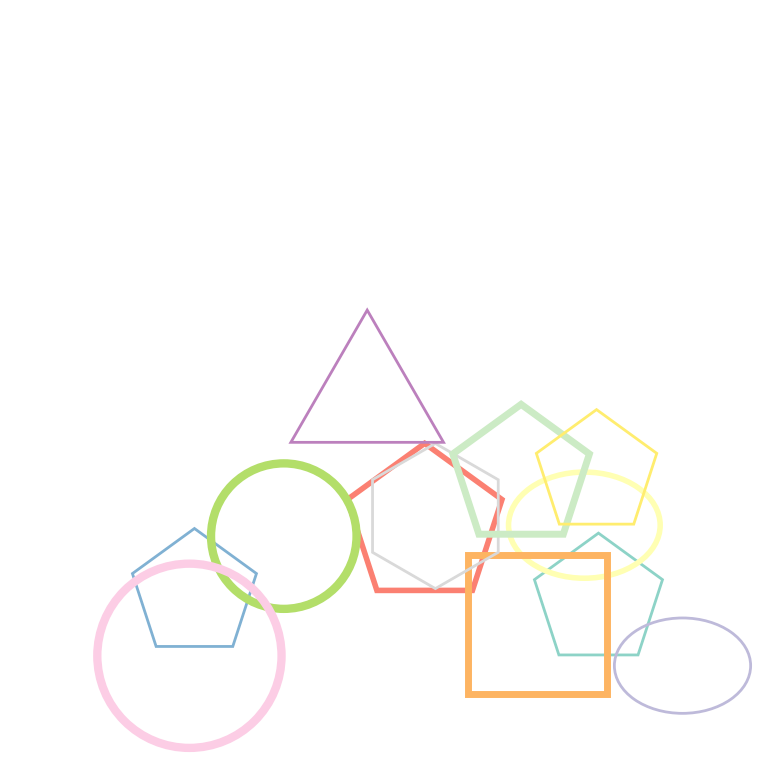[{"shape": "pentagon", "thickness": 1, "radius": 0.44, "center": [0.777, 0.22]}, {"shape": "oval", "thickness": 2, "radius": 0.49, "center": [0.759, 0.318]}, {"shape": "oval", "thickness": 1, "radius": 0.44, "center": [0.886, 0.136]}, {"shape": "pentagon", "thickness": 2, "radius": 0.53, "center": [0.552, 0.319]}, {"shape": "pentagon", "thickness": 1, "radius": 0.42, "center": [0.253, 0.229]}, {"shape": "square", "thickness": 2.5, "radius": 0.45, "center": [0.698, 0.189]}, {"shape": "circle", "thickness": 3, "radius": 0.47, "center": [0.369, 0.304]}, {"shape": "circle", "thickness": 3, "radius": 0.6, "center": [0.246, 0.148]}, {"shape": "hexagon", "thickness": 1, "radius": 0.47, "center": [0.565, 0.33]}, {"shape": "triangle", "thickness": 1, "radius": 0.57, "center": [0.477, 0.483]}, {"shape": "pentagon", "thickness": 2.5, "radius": 0.47, "center": [0.677, 0.382]}, {"shape": "pentagon", "thickness": 1, "radius": 0.41, "center": [0.775, 0.386]}]